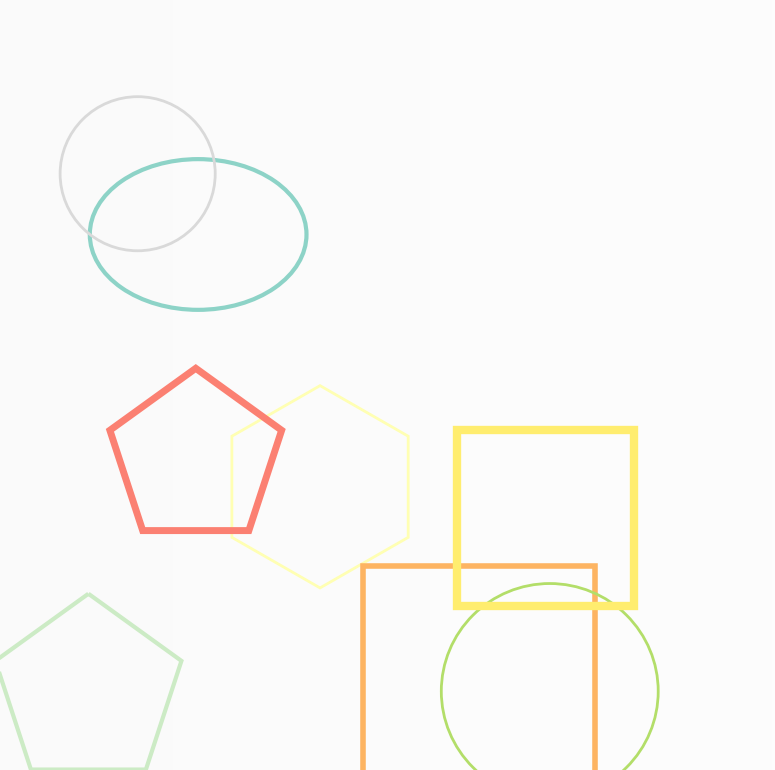[{"shape": "oval", "thickness": 1.5, "radius": 0.7, "center": [0.256, 0.695]}, {"shape": "hexagon", "thickness": 1, "radius": 0.66, "center": [0.413, 0.368]}, {"shape": "pentagon", "thickness": 2.5, "radius": 0.58, "center": [0.253, 0.405]}, {"shape": "square", "thickness": 2, "radius": 0.75, "center": [0.618, 0.115]}, {"shape": "circle", "thickness": 1, "radius": 0.7, "center": [0.709, 0.102]}, {"shape": "circle", "thickness": 1, "radius": 0.5, "center": [0.178, 0.774]}, {"shape": "pentagon", "thickness": 1.5, "radius": 0.63, "center": [0.114, 0.103]}, {"shape": "square", "thickness": 3, "radius": 0.57, "center": [0.704, 0.327]}]